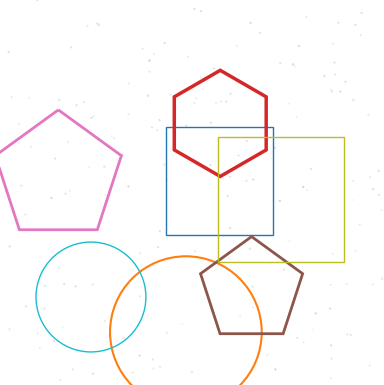[{"shape": "square", "thickness": 1, "radius": 0.7, "center": [0.57, 0.53]}, {"shape": "circle", "thickness": 1.5, "radius": 0.98, "center": [0.483, 0.137]}, {"shape": "hexagon", "thickness": 2.5, "radius": 0.69, "center": [0.572, 0.68]}, {"shape": "pentagon", "thickness": 2, "radius": 0.7, "center": [0.653, 0.246]}, {"shape": "pentagon", "thickness": 2, "radius": 0.86, "center": [0.152, 0.542]}, {"shape": "square", "thickness": 1, "radius": 0.82, "center": [0.731, 0.482]}, {"shape": "circle", "thickness": 1, "radius": 0.71, "center": [0.236, 0.229]}]